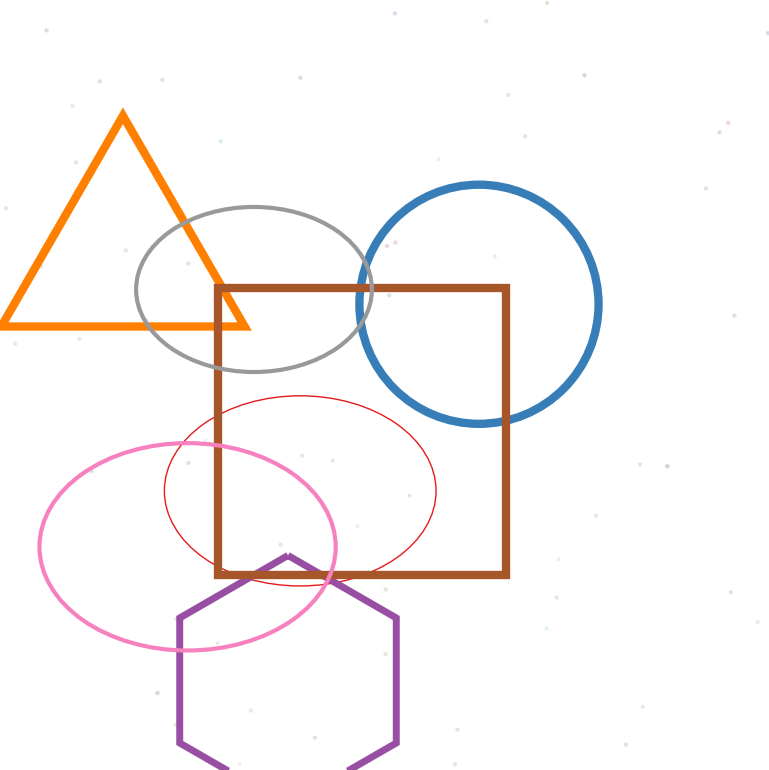[{"shape": "oval", "thickness": 0.5, "radius": 0.88, "center": [0.39, 0.363]}, {"shape": "circle", "thickness": 3, "radius": 0.78, "center": [0.622, 0.605]}, {"shape": "hexagon", "thickness": 2.5, "radius": 0.81, "center": [0.374, 0.116]}, {"shape": "triangle", "thickness": 3, "radius": 0.91, "center": [0.16, 0.667]}, {"shape": "square", "thickness": 3, "radius": 0.93, "center": [0.47, 0.439]}, {"shape": "oval", "thickness": 1.5, "radius": 0.96, "center": [0.244, 0.29]}, {"shape": "oval", "thickness": 1.5, "radius": 0.77, "center": [0.33, 0.624]}]